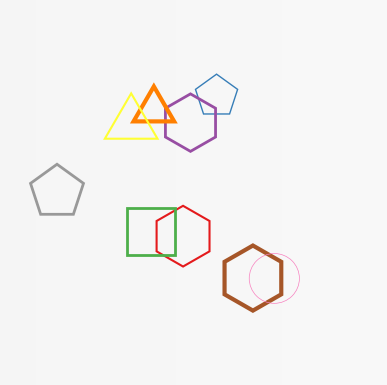[{"shape": "hexagon", "thickness": 1.5, "radius": 0.39, "center": [0.472, 0.387]}, {"shape": "pentagon", "thickness": 1, "radius": 0.29, "center": [0.559, 0.75]}, {"shape": "square", "thickness": 2, "radius": 0.31, "center": [0.39, 0.399]}, {"shape": "hexagon", "thickness": 2, "radius": 0.37, "center": [0.492, 0.681]}, {"shape": "triangle", "thickness": 3, "radius": 0.3, "center": [0.397, 0.715]}, {"shape": "triangle", "thickness": 1.5, "radius": 0.39, "center": [0.339, 0.679]}, {"shape": "hexagon", "thickness": 3, "radius": 0.42, "center": [0.653, 0.278]}, {"shape": "circle", "thickness": 0.5, "radius": 0.32, "center": [0.708, 0.277]}, {"shape": "pentagon", "thickness": 2, "radius": 0.36, "center": [0.147, 0.502]}]